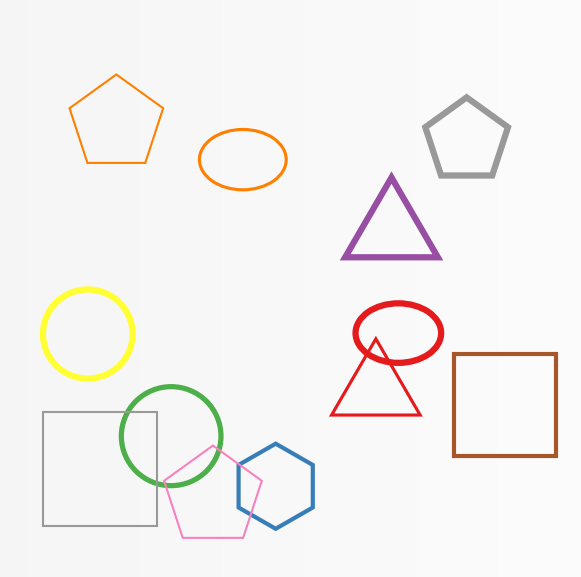[{"shape": "triangle", "thickness": 1.5, "radius": 0.44, "center": [0.647, 0.324]}, {"shape": "oval", "thickness": 3, "radius": 0.37, "center": [0.685, 0.422]}, {"shape": "hexagon", "thickness": 2, "radius": 0.37, "center": [0.474, 0.157]}, {"shape": "circle", "thickness": 2.5, "radius": 0.43, "center": [0.294, 0.244]}, {"shape": "triangle", "thickness": 3, "radius": 0.46, "center": [0.674, 0.6]}, {"shape": "oval", "thickness": 1.5, "radius": 0.37, "center": [0.418, 0.723]}, {"shape": "pentagon", "thickness": 1, "radius": 0.42, "center": [0.2, 0.786]}, {"shape": "circle", "thickness": 3, "radius": 0.39, "center": [0.151, 0.421]}, {"shape": "square", "thickness": 2, "radius": 0.44, "center": [0.869, 0.298]}, {"shape": "pentagon", "thickness": 1, "radius": 0.44, "center": [0.366, 0.139]}, {"shape": "pentagon", "thickness": 3, "radius": 0.37, "center": [0.803, 0.756]}, {"shape": "square", "thickness": 1, "radius": 0.49, "center": [0.172, 0.188]}]